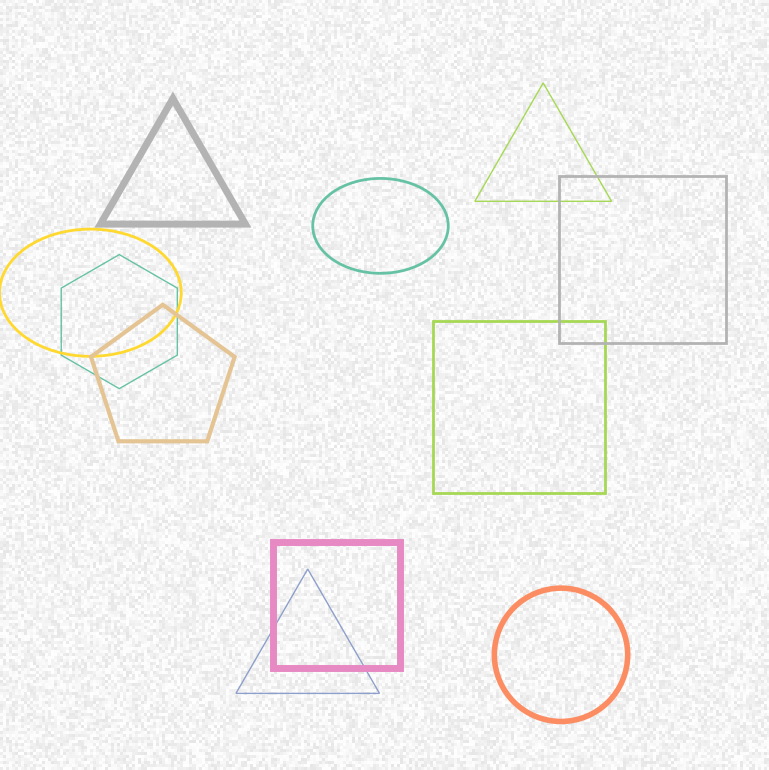[{"shape": "hexagon", "thickness": 0.5, "radius": 0.44, "center": [0.155, 0.582]}, {"shape": "oval", "thickness": 1, "radius": 0.44, "center": [0.494, 0.707]}, {"shape": "circle", "thickness": 2, "radius": 0.43, "center": [0.729, 0.15]}, {"shape": "triangle", "thickness": 0.5, "radius": 0.54, "center": [0.4, 0.153]}, {"shape": "square", "thickness": 2.5, "radius": 0.41, "center": [0.437, 0.214]}, {"shape": "square", "thickness": 1, "radius": 0.56, "center": [0.674, 0.471]}, {"shape": "triangle", "thickness": 0.5, "radius": 0.51, "center": [0.705, 0.79]}, {"shape": "oval", "thickness": 1, "radius": 0.59, "center": [0.117, 0.62]}, {"shape": "pentagon", "thickness": 1.5, "radius": 0.49, "center": [0.211, 0.506]}, {"shape": "triangle", "thickness": 2.5, "radius": 0.54, "center": [0.225, 0.763]}, {"shape": "square", "thickness": 1, "radius": 0.54, "center": [0.834, 0.663]}]